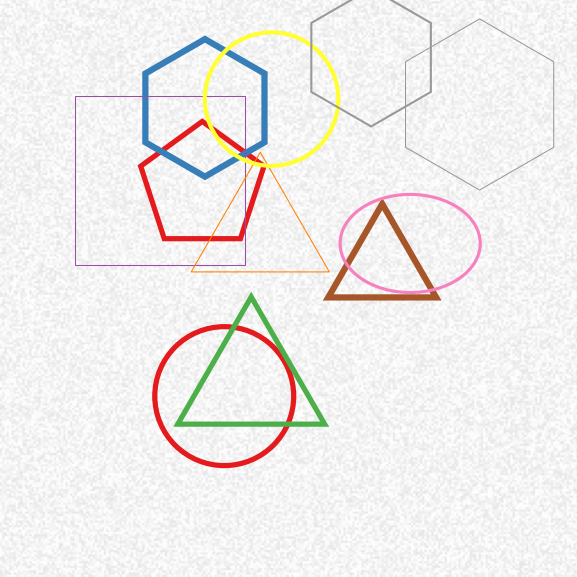[{"shape": "circle", "thickness": 2.5, "radius": 0.6, "center": [0.388, 0.313]}, {"shape": "pentagon", "thickness": 2.5, "radius": 0.56, "center": [0.35, 0.677]}, {"shape": "hexagon", "thickness": 3, "radius": 0.6, "center": [0.355, 0.812]}, {"shape": "triangle", "thickness": 2.5, "radius": 0.73, "center": [0.435, 0.338]}, {"shape": "square", "thickness": 0.5, "radius": 0.73, "center": [0.277, 0.687]}, {"shape": "triangle", "thickness": 0.5, "radius": 0.69, "center": [0.451, 0.597]}, {"shape": "circle", "thickness": 2, "radius": 0.58, "center": [0.47, 0.828]}, {"shape": "triangle", "thickness": 3, "radius": 0.54, "center": [0.662, 0.538]}, {"shape": "oval", "thickness": 1.5, "radius": 0.61, "center": [0.71, 0.578]}, {"shape": "hexagon", "thickness": 0.5, "radius": 0.74, "center": [0.831, 0.818]}, {"shape": "hexagon", "thickness": 1, "radius": 0.6, "center": [0.643, 0.9]}]